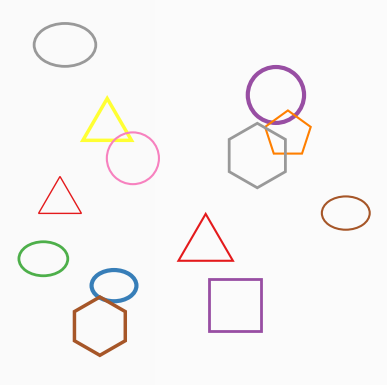[{"shape": "triangle", "thickness": 1, "radius": 0.32, "center": [0.155, 0.478]}, {"shape": "triangle", "thickness": 1.5, "radius": 0.41, "center": [0.531, 0.363]}, {"shape": "oval", "thickness": 3, "radius": 0.29, "center": [0.294, 0.258]}, {"shape": "oval", "thickness": 2, "radius": 0.32, "center": [0.112, 0.328]}, {"shape": "circle", "thickness": 3, "radius": 0.36, "center": [0.712, 0.753]}, {"shape": "square", "thickness": 2, "radius": 0.34, "center": [0.606, 0.208]}, {"shape": "pentagon", "thickness": 1.5, "radius": 0.31, "center": [0.743, 0.651]}, {"shape": "triangle", "thickness": 2.5, "radius": 0.36, "center": [0.277, 0.672]}, {"shape": "oval", "thickness": 1.5, "radius": 0.31, "center": [0.892, 0.447]}, {"shape": "hexagon", "thickness": 2.5, "radius": 0.38, "center": [0.258, 0.153]}, {"shape": "circle", "thickness": 1.5, "radius": 0.34, "center": [0.343, 0.589]}, {"shape": "oval", "thickness": 2, "radius": 0.4, "center": [0.168, 0.883]}, {"shape": "hexagon", "thickness": 2, "radius": 0.42, "center": [0.664, 0.596]}]